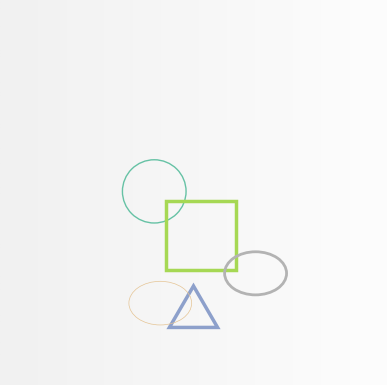[{"shape": "circle", "thickness": 1, "radius": 0.41, "center": [0.398, 0.503]}, {"shape": "triangle", "thickness": 2.5, "radius": 0.36, "center": [0.499, 0.185]}, {"shape": "square", "thickness": 2.5, "radius": 0.45, "center": [0.52, 0.389]}, {"shape": "oval", "thickness": 0.5, "radius": 0.4, "center": [0.414, 0.213]}, {"shape": "oval", "thickness": 2, "radius": 0.4, "center": [0.66, 0.29]}]